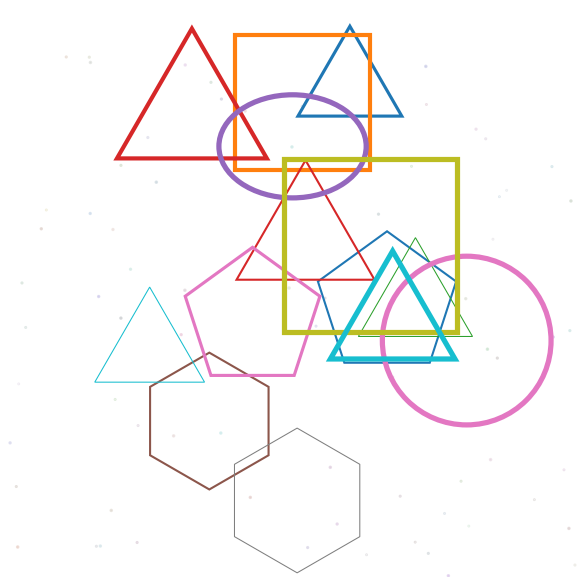[{"shape": "pentagon", "thickness": 1, "radius": 0.63, "center": [0.67, 0.473]}, {"shape": "triangle", "thickness": 1.5, "radius": 0.52, "center": [0.606, 0.85]}, {"shape": "square", "thickness": 2, "radius": 0.58, "center": [0.524, 0.822]}, {"shape": "triangle", "thickness": 0.5, "radius": 0.57, "center": [0.719, 0.474]}, {"shape": "triangle", "thickness": 2, "radius": 0.75, "center": [0.332, 0.8]}, {"shape": "triangle", "thickness": 1, "radius": 0.69, "center": [0.529, 0.584]}, {"shape": "oval", "thickness": 2.5, "radius": 0.64, "center": [0.507, 0.746]}, {"shape": "hexagon", "thickness": 1, "radius": 0.59, "center": [0.362, 0.27]}, {"shape": "pentagon", "thickness": 1.5, "radius": 0.61, "center": [0.437, 0.448]}, {"shape": "circle", "thickness": 2.5, "radius": 0.73, "center": [0.808, 0.409]}, {"shape": "hexagon", "thickness": 0.5, "radius": 0.63, "center": [0.515, 0.133]}, {"shape": "square", "thickness": 2.5, "radius": 0.75, "center": [0.642, 0.574]}, {"shape": "triangle", "thickness": 0.5, "radius": 0.55, "center": [0.259, 0.392]}, {"shape": "triangle", "thickness": 2.5, "radius": 0.62, "center": [0.68, 0.44]}]